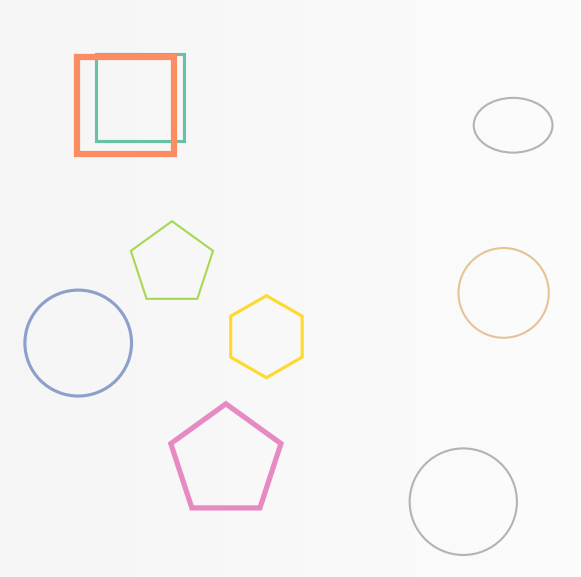[{"shape": "square", "thickness": 1.5, "radius": 0.38, "center": [0.241, 0.831]}, {"shape": "square", "thickness": 3, "radius": 0.42, "center": [0.216, 0.816]}, {"shape": "circle", "thickness": 1.5, "radius": 0.46, "center": [0.135, 0.405]}, {"shape": "pentagon", "thickness": 2.5, "radius": 0.5, "center": [0.389, 0.2]}, {"shape": "pentagon", "thickness": 1, "radius": 0.37, "center": [0.296, 0.542]}, {"shape": "hexagon", "thickness": 1.5, "radius": 0.35, "center": [0.458, 0.416]}, {"shape": "circle", "thickness": 1, "radius": 0.39, "center": [0.866, 0.492]}, {"shape": "circle", "thickness": 1, "radius": 0.46, "center": [0.797, 0.13]}, {"shape": "oval", "thickness": 1, "radius": 0.34, "center": [0.883, 0.782]}]